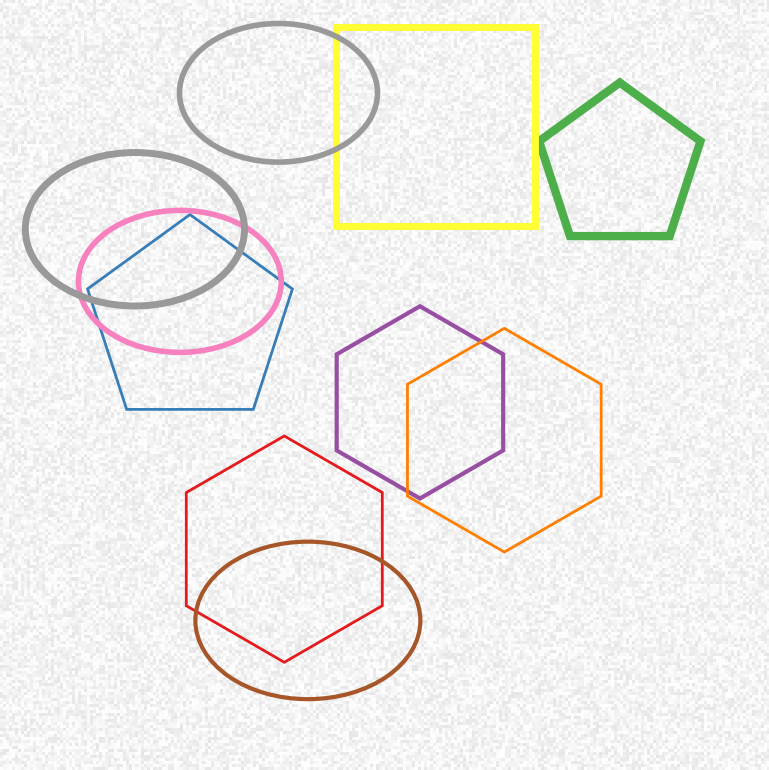[{"shape": "hexagon", "thickness": 1, "radius": 0.73, "center": [0.369, 0.287]}, {"shape": "pentagon", "thickness": 1, "radius": 0.7, "center": [0.247, 0.581]}, {"shape": "pentagon", "thickness": 3, "radius": 0.55, "center": [0.805, 0.783]}, {"shape": "hexagon", "thickness": 1.5, "radius": 0.62, "center": [0.545, 0.477]}, {"shape": "hexagon", "thickness": 1, "radius": 0.73, "center": [0.655, 0.428]}, {"shape": "square", "thickness": 2.5, "radius": 0.65, "center": [0.566, 0.836]}, {"shape": "oval", "thickness": 1.5, "radius": 0.73, "center": [0.4, 0.194]}, {"shape": "oval", "thickness": 2, "radius": 0.66, "center": [0.234, 0.635]}, {"shape": "oval", "thickness": 2.5, "radius": 0.71, "center": [0.175, 0.702]}, {"shape": "oval", "thickness": 2, "radius": 0.64, "center": [0.362, 0.879]}]